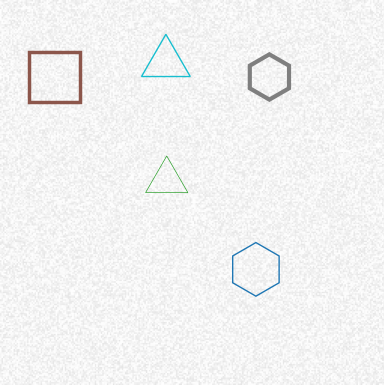[{"shape": "hexagon", "thickness": 1, "radius": 0.35, "center": [0.665, 0.3]}, {"shape": "triangle", "thickness": 0.5, "radius": 0.32, "center": [0.433, 0.531]}, {"shape": "square", "thickness": 2.5, "radius": 0.33, "center": [0.141, 0.8]}, {"shape": "hexagon", "thickness": 3, "radius": 0.29, "center": [0.7, 0.8]}, {"shape": "triangle", "thickness": 1, "radius": 0.37, "center": [0.431, 0.838]}]